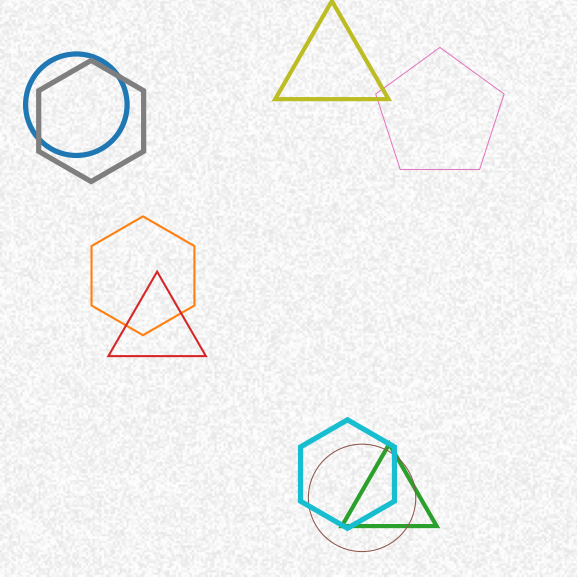[{"shape": "circle", "thickness": 2.5, "radius": 0.44, "center": [0.132, 0.818]}, {"shape": "hexagon", "thickness": 1, "radius": 0.51, "center": [0.248, 0.522]}, {"shape": "triangle", "thickness": 2, "radius": 0.47, "center": [0.674, 0.136]}, {"shape": "triangle", "thickness": 1, "radius": 0.49, "center": [0.272, 0.431]}, {"shape": "circle", "thickness": 0.5, "radius": 0.46, "center": [0.627, 0.137]}, {"shape": "pentagon", "thickness": 0.5, "radius": 0.58, "center": [0.762, 0.8]}, {"shape": "hexagon", "thickness": 2.5, "radius": 0.52, "center": [0.158, 0.79]}, {"shape": "triangle", "thickness": 2, "radius": 0.57, "center": [0.575, 0.884]}, {"shape": "hexagon", "thickness": 2.5, "radius": 0.47, "center": [0.602, 0.178]}]